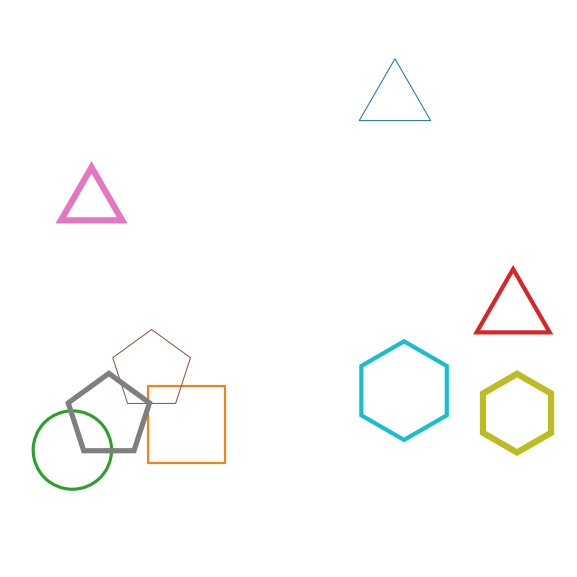[{"shape": "triangle", "thickness": 0.5, "radius": 0.36, "center": [0.684, 0.826]}, {"shape": "square", "thickness": 1, "radius": 0.33, "center": [0.323, 0.264]}, {"shape": "circle", "thickness": 1.5, "radius": 0.34, "center": [0.125, 0.22]}, {"shape": "triangle", "thickness": 2, "radius": 0.37, "center": [0.889, 0.46]}, {"shape": "pentagon", "thickness": 0.5, "radius": 0.35, "center": [0.263, 0.358]}, {"shape": "triangle", "thickness": 3, "radius": 0.31, "center": [0.158, 0.648]}, {"shape": "pentagon", "thickness": 2.5, "radius": 0.37, "center": [0.188, 0.279]}, {"shape": "hexagon", "thickness": 3, "radius": 0.34, "center": [0.895, 0.284]}, {"shape": "hexagon", "thickness": 2, "radius": 0.43, "center": [0.7, 0.323]}]